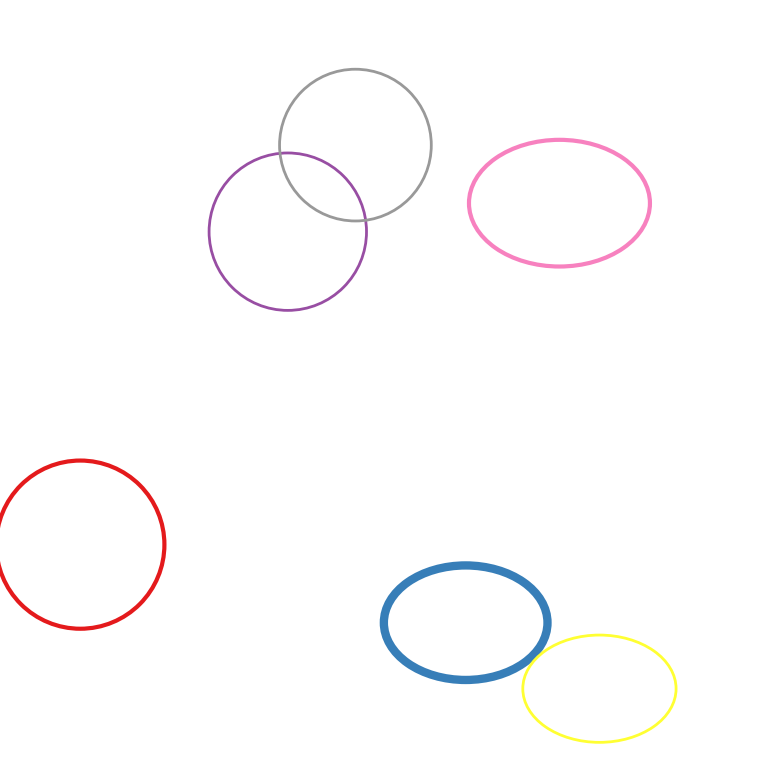[{"shape": "circle", "thickness": 1.5, "radius": 0.55, "center": [0.104, 0.293]}, {"shape": "oval", "thickness": 3, "radius": 0.53, "center": [0.605, 0.191]}, {"shape": "circle", "thickness": 1, "radius": 0.51, "center": [0.374, 0.699]}, {"shape": "oval", "thickness": 1, "radius": 0.5, "center": [0.778, 0.106]}, {"shape": "oval", "thickness": 1.5, "radius": 0.59, "center": [0.727, 0.736]}, {"shape": "circle", "thickness": 1, "radius": 0.49, "center": [0.462, 0.812]}]